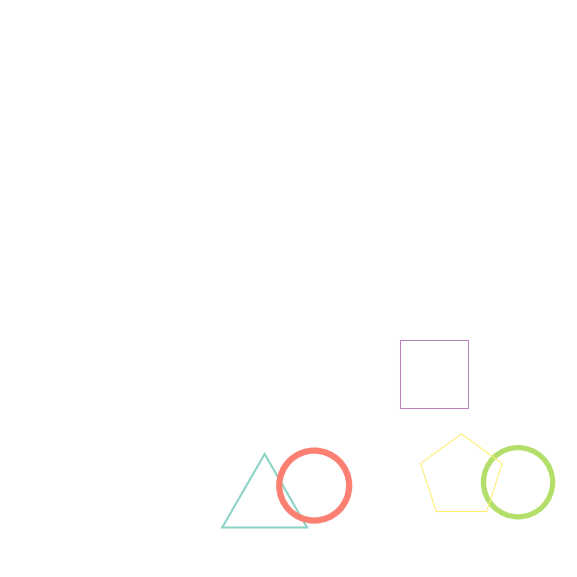[{"shape": "triangle", "thickness": 1, "radius": 0.42, "center": [0.458, 0.128]}, {"shape": "circle", "thickness": 3, "radius": 0.3, "center": [0.544, 0.158]}, {"shape": "circle", "thickness": 2.5, "radius": 0.3, "center": [0.897, 0.164]}, {"shape": "square", "thickness": 0.5, "radius": 0.3, "center": [0.751, 0.352]}, {"shape": "pentagon", "thickness": 0.5, "radius": 0.37, "center": [0.799, 0.174]}]